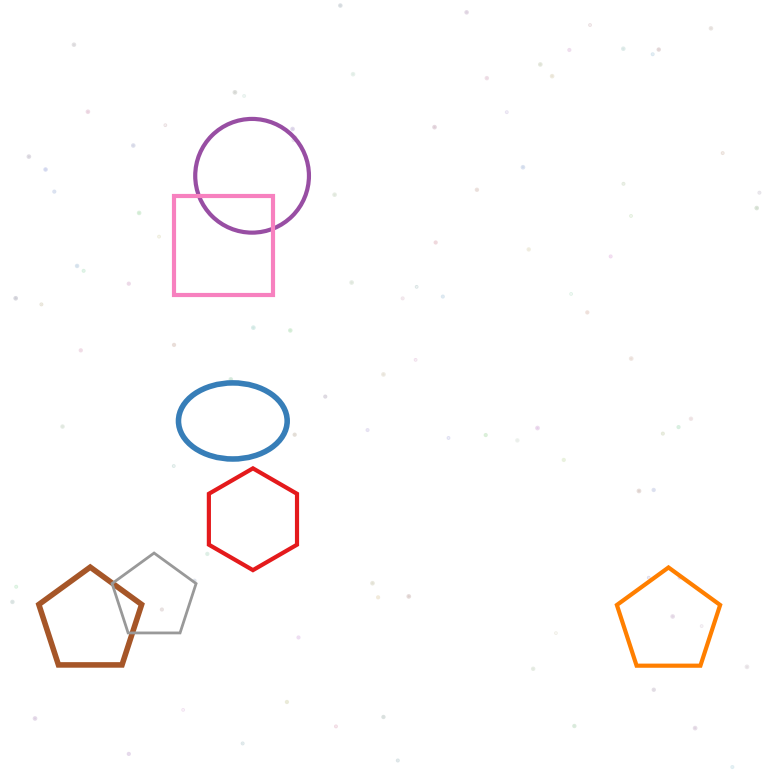[{"shape": "hexagon", "thickness": 1.5, "radius": 0.33, "center": [0.328, 0.326]}, {"shape": "oval", "thickness": 2, "radius": 0.35, "center": [0.302, 0.453]}, {"shape": "circle", "thickness": 1.5, "radius": 0.37, "center": [0.327, 0.772]}, {"shape": "pentagon", "thickness": 1.5, "radius": 0.35, "center": [0.868, 0.193]}, {"shape": "pentagon", "thickness": 2, "radius": 0.35, "center": [0.117, 0.193]}, {"shape": "square", "thickness": 1.5, "radius": 0.32, "center": [0.29, 0.681]}, {"shape": "pentagon", "thickness": 1, "radius": 0.29, "center": [0.2, 0.224]}]